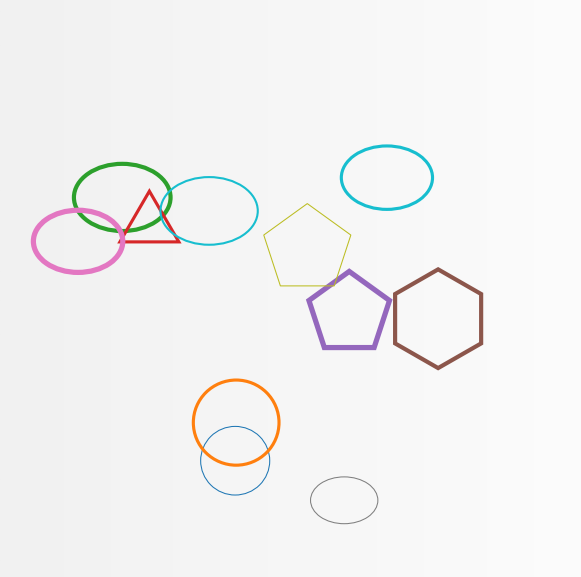[{"shape": "circle", "thickness": 0.5, "radius": 0.3, "center": [0.405, 0.201]}, {"shape": "circle", "thickness": 1.5, "radius": 0.37, "center": [0.406, 0.267]}, {"shape": "oval", "thickness": 2, "radius": 0.42, "center": [0.21, 0.657]}, {"shape": "triangle", "thickness": 1.5, "radius": 0.29, "center": [0.257, 0.61]}, {"shape": "pentagon", "thickness": 2.5, "radius": 0.36, "center": [0.601, 0.456]}, {"shape": "hexagon", "thickness": 2, "radius": 0.43, "center": [0.754, 0.447]}, {"shape": "oval", "thickness": 2.5, "radius": 0.38, "center": [0.134, 0.581]}, {"shape": "oval", "thickness": 0.5, "radius": 0.29, "center": [0.592, 0.133]}, {"shape": "pentagon", "thickness": 0.5, "radius": 0.39, "center": [0.529, 0.568]}, {"shape": "oval", "thickness": 1.5, "radius": 0.39, "center": [0.666, 0.691]}, {"shape": "oval", "thickness": 1, "radius": 0.42, "center": [0.36, 0.634]}]